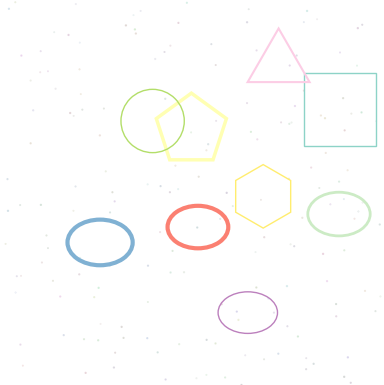[{"shape": "square", "thickness": 1, "radius": 0.47, "center": [0.883, 0.716]}, {"shape": "pentagon", "thickness": 2.5, "radius": 0.48, "center": [0.497, 0.662]}, {"shape": "oval", "thickness": 3, "radius": 0.39, "center": [0.514, 0.41]}, {"shape": "oval", "thickness": 3, "radius": 0.42, "center": [0.26, 0.37]}, {"shape": "circle", "thickness": 1, "radius": 0.41, "center": [0.396, 0.686]}, {"shape": "triangle", "thickness": 1.5, "radius": 0.46, "center": [0.724, 0.833]}, {"shape": "oval", "thickness": 1, "radius": 0.39, "center": [0.644, 0.188]}, {"shape": "oval", "thickness": 2, "radius": 0.41, "center": [0.881, 0.444]}, {"shape": "hexagon", "thickness": 1, "radius": 0.41, "center": [0.684, 0.49]}]